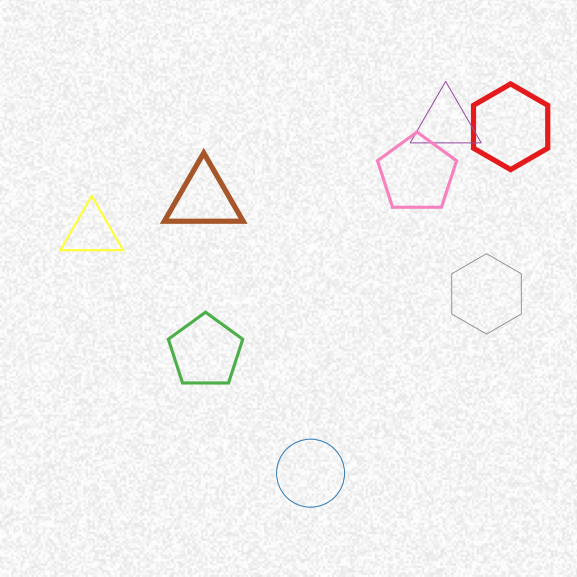[{"shape": "hexagon", "thickness": 2.5, "radius": 0.37, "center": [0.884, 0.78]}, {"shape": "circle", "thickness": 0.5, "radius": 0.29, "center": [0.538, 0.18]}, {"shape": "pentagon", "thickness": 1.5, "radius": 0.34, "center": [0.356, 0.391]}, {"shape": "triangle", "thickness": 0.5, "radius": 0.35, "center": [0.772, 0.787]}, {"shape": "triangle", "thickness": 1, "radius": 0.31, "center": [0.159, 0.597]}, {"shape": "triangle", "thickness": 2.5, "radius": 0.39, "center": [0.353, 0.655]}, {"shape": "pentagon", "thickness": 1.5, "radius": 0.36, "center": [0.722, 0.699]}, {"shape": "hexagon", "thickness": 0.5, "radius": 0.35, "center": [0.842, 0.49]}]